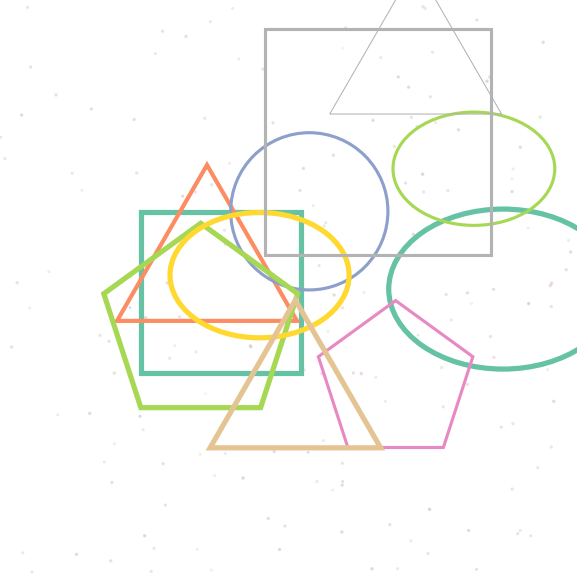[{"shape": "square", "thickness": 2.5, "radius": 0.69, "center": [0.383, 0.493]}, {"shape": "oval", "thickness": 2.5, "radius": 0.99, "center": [0.871, 0.499]}, {"shape": "triangle", "thickness": 2, "radius": 0.9, "center": [0.358, 0.533]}, {"shape": "circle", "thickness": 1.5, "radius": 0.68, "center": [0.536, 0.633]}, {"shape": "pentagon", "thickness": 1.5, "radius": 0.7, "center": [0.685, 0.338]}, {"shape": "pentagon", "thickness": 2.5, "radius": 0.88, "center": [0.348, 0.436]}, {"shape": "oval", "thickness": 1.5, "radius": 0.7, "center": [0.821, 0.707]}, {"shape": "oval", "thickness": 2.5, "radius": 0.78, "center": [0.449, 0.523]}, {"shape": "triangle", "thickness": 2.5, "radius": 0.85, "center": [0.511, 0.309]}, {"shape": "square", "thickness": 1.5, "radius": 0.98, "center": [0.654, 0.753]}, {"shape": "triangle", "thickness": 0.5, "radius": 0.86, "center": [0.72, 0.888]}]